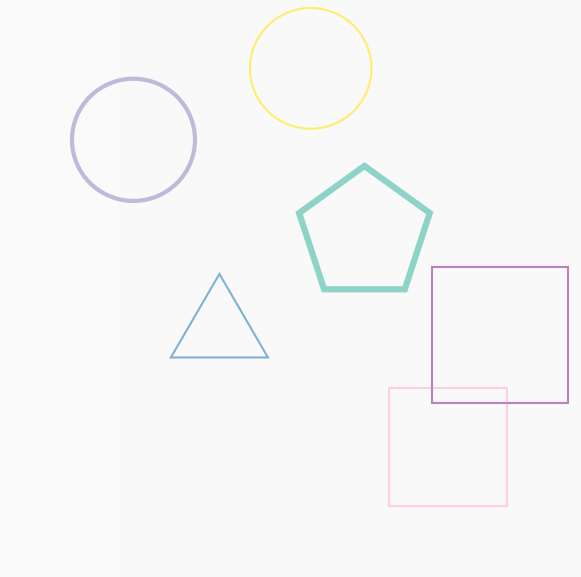[{"shape": "pentagon", "thickness": 3, "radius": 0.59, "center": [0.627, 0.594]}, {"shape": "circle", "thickness": 2, "radius": 0.53, "center": [0.23, 0.757]}, {"shape": "triangle", "thickness": 1, "radius": 0.48, "center": [0.377, 0.428]}, {"shape": "square", "thickness": 1, "radius": 0.51, "center": [0.77, 0.225]}, {"shape": "square", "thickness": 1, "radius": 0.59, "center": [0.86, 0.419]}, {"shape": "circle", "thickness": 1, "radius": 0.52, "center": [0.534, 0.881]}]